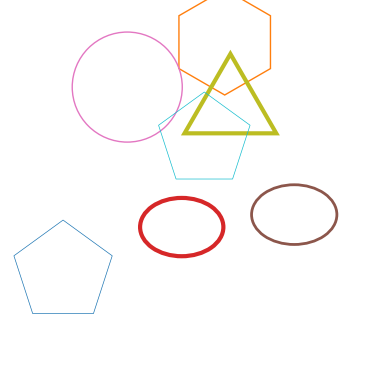[{"shape": "pentagon", "thickness": 0.5, "radius": 0.67, "center": [0.164, 0.294]}, {"shape": "hexagon", "thickness": 1, "radius": 0.69, "center": [0.584, 0.89]}, {"shape": "oval", "thickness": 3, "radius": 0.54, "center": [0.472, 0.41]}, {"shape": "oval", "thickness": 2, "radius": 0.55, "center": [0.764, 0.443]}, {"shape": "circle", "thickness": 1, "radius": 0.71, "center": [0.331, 0.774]}, {"shape": "triangle", "thickness": 3, "radius": 0.69, "center": [0.598, 0.722]}, {"shape": "pentagon", "thickness": 0.5, "radius": 0.62, "center": [0.531, 0.636]}]